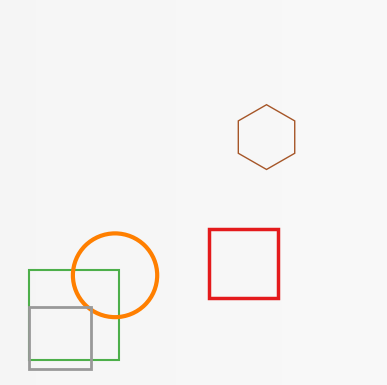[{"shape": "square", "thickness": 2.5, "radius": 0.45, "center": [0.629, 0.316]}, {"shape": "square", "thickness": 1.5, "radius": 0.58, "center": [0.191, 0.183]}, {"shape": "circle", "thickness": 3, "radius": 0.54, "center": [0.297, 0.285]}, {"shape": "hexagon", "thickness": 1, "radius": 0.42, "center": [0.688, 0.644]}, {"shape": "square", "thickness": 2, "radius": 0.4, "center": [0.154, 0.122]}]